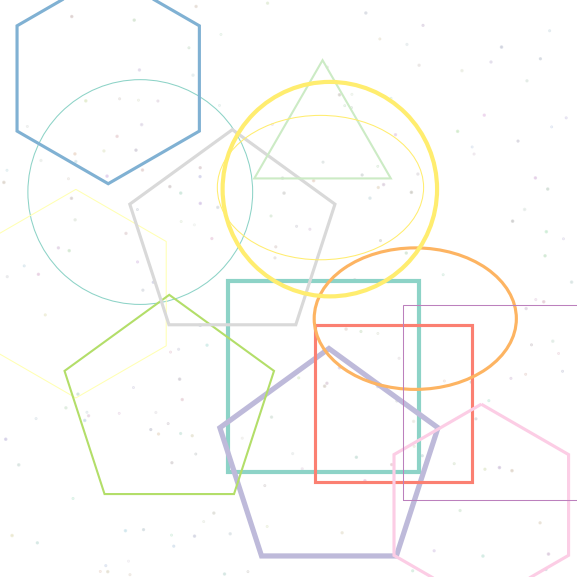[{"shape": "square", "thickness": 2, "radius": 0.83, "center": [0.561, 0.348]}, {"shape": "circle", "thickness": 0.5, "radius": 0.97, "center": [0.243, 0.667]}, {"shape": "hexagon", "thickness": 0.5, "radius": 0.9, "center": [0.131, 0.491]}, {"shape": "pentagon", "thickness": 2.5, "radius": 0.99, "center": [0.57, 0.197]}, {"shape": "square", "thickness": 1.5, "radius": 0.68, "center": [0.681, 0.301]}, {"shape": "hexagon", "thickness": 1.5, "radius": 0.91, "center": [0.187, 0.863]}, {"shape": "oval", "thickness": 1.5, "radius": 0.88, "center": [0.719, 0.447]}, {"shape": "pentagon", "thickness": 1, "radius": 0.95, "center": [0.293, 0.298]}, {"shape": "hexagon", "thickness": 1.5, "radius": 0.87, "center": [0.833, 0.125]}, {"shape": "pentagon", "thickness": 1.5, "radius": 0.93, "center": [0.402, 0.588]}, {"shape": "square", "thickness": 0.5, "radius": 0.84, "center": [0.866, 0.302]}, {"shape": "triangle", "thickness": 1, "radius": 0.68, "center": [0.559, 0.758]}, {"shape": "oval", "thickness": 0.5, "radius": 0.89, "center": [0.555, 0.674]}, {"shape": "circle", "thickness": 2, "radius": 0.93, "center": [0.571, 0.672]}]